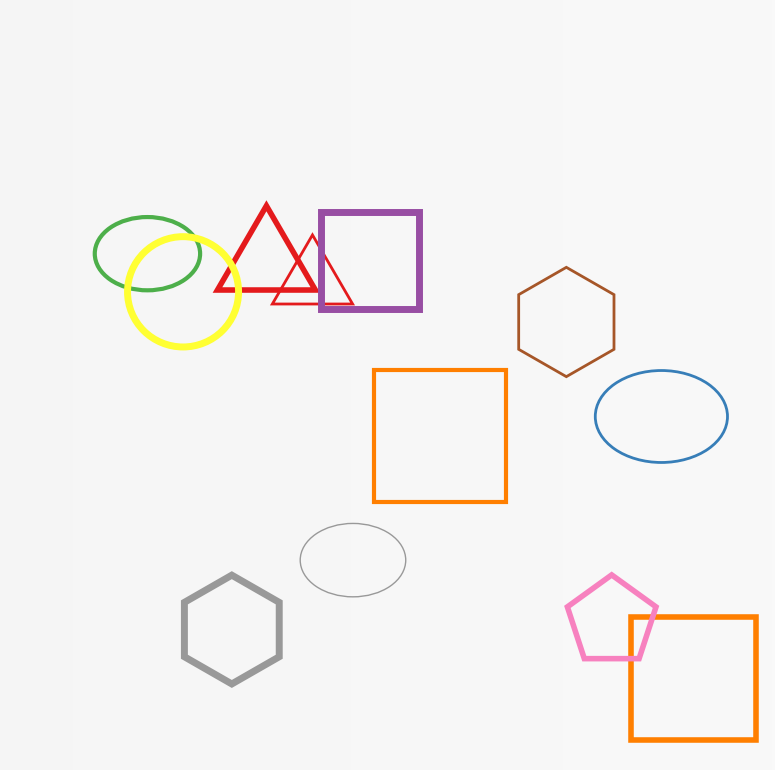[{"shape": "triangle", "thickness": 1, "radius": 0.3, "center": [0.403, 0.635]}, {"shape": "triangle", "thickness": 2, "radius": 0.36, "center": [0.344, 0.66]}, {"shape": "oval", "thickness": 1, "radius": 0.43, "center": [0.853, 0.459]}, {"shape": "oval", "thickness": 1.5, "radius": 0.34, "center": [0.19, 0.671]}, {"shape": "square", "thickness": 2.5, "radius": 0.32, "center": [0.478, 0.662]}, {"shape": "square", "thickness": 1.5, "radius": 0.43, "center": [0.568, 0.434]}, {"shape": "square", "thickness": 2, "radius": 0.4, "center": [0.895, 0.119]}, {"shape": "circle", "thickness": 2.5, "radius": 0.36, "center": [0.236, 0.621]}, {"shape": "hexagon", "thickness": 1, "radius": 0.35, "center": [0.731, 0.582]}, {"shape": "pentagon", "thickness": 2, "radius": 0.3, "center": [0.789, 0.193]}, {"shape": "oval", "thickness": 0.5, "radius": 0.34, "center": [0.455, 0.273]}, {"shape": "hexagon", "thickness": 2.5, "radius": 0.35, "center": [0.299, 0.182]}]